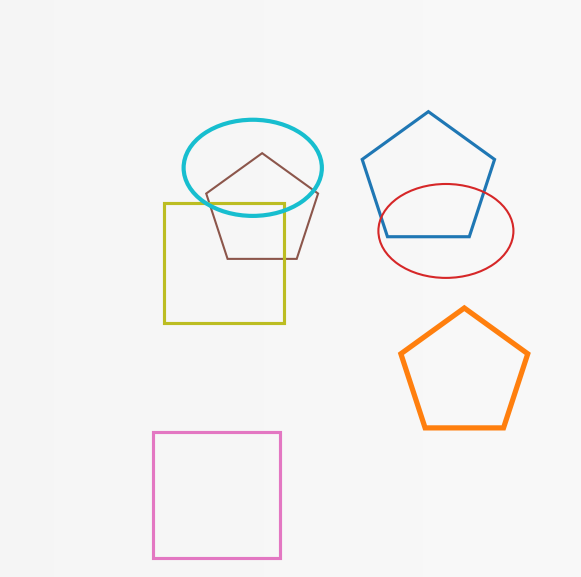[{"shape": "pentagon", "thickness": 1.5, "radius": 0.6, "center": [0.737, 0.686]}, {"shape": "pentagon", "thickness": 2.5, "radius": 0.57, "center": [0.799, 0.351]}, {"shape": "oval", "thickness": 1, "radius": 0.58, "center": [0.767, 0.599]}, {"shape": "pentagon", "thickness": 1, "radius": 0.51, "center": [0.451, 0.633]}, {"shape": "square", "thickness": 1.5, "radius": 0.55, "center": [0.372, 0.142]}, {"shape": "square", "thickness": 1.5, "radius": 0.52, "center": [0.385, 0.543]}, {"shape": "oval", "thickness": 2, "radius": 0.59, "center": [0.435, 0.709]}]